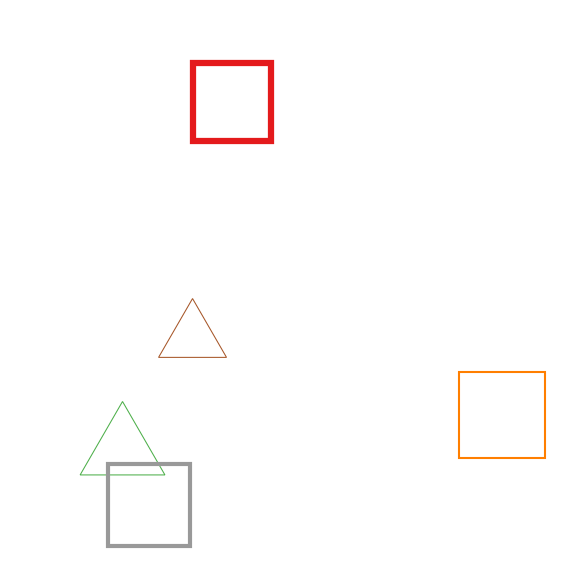[{"shape": "square", "thickness": 3, "radius": 0.34, "center": [0.402, 0.822]}, {"shape": "triangle", "thickness": 0.5, "radius": 0.42, "center": [0.212, 0.219]}, {"shape": "square", "thickness": 1, "radius": 0.37, "center": [0.869, 0.281]}, {"shape": "triangle", "thickness": 0.5, "radius": 0.34, "center": [0.333, 0.414]}, {"shape": "square", "thickness": 2, "radius": 0.36, "center": [0.257, 0.125]}]